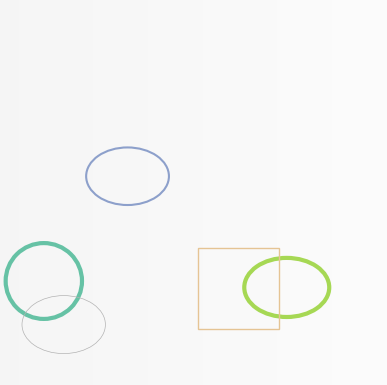[{"shape": "circle", "thickness": 3, "radius": 0.49, "center": [0.113, 0.27]}, {"shape": "oval", "thickness": 1.5, "radius": 0.53, "center": [0.329, 0.542]}, {"shape": "oval", "thickness": 3, "radius": 0.55, "center": [0.74, 0.253]}, {"shape": "square", "thickness": 1, "radius": 0.53, "center": [0.616, 0.252]}, {"shape": "oval", "thickness": 0.5, "radius": 0.54, "center": [0.164, 0.157]}]